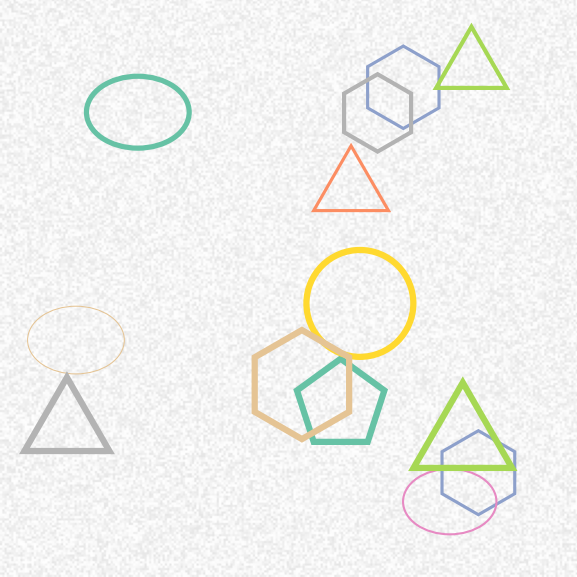[{"shape": "pentagon", "thickness": 3, "radius": 0.4, "center": [0.59, 0.298]}, {"shape": "oval", "thickness": 2.5, "radius": 0.44, "center": [0.239, 0.805]}, {"shape": "triangle", "thickness": 1.5, "radius": 0.37, "center": [0.608, 0.672]}, {"shape": "hexagon", "thickness": 1.5, "radius": 0.36, "center": [0.828, 0.181]}, {"shape": "hexagon", "thickness": 1.5, "radius": 0.36, "center": [0.698, 0.848]}, {"shape": "oval", "thickness": 1, "radius": 0.4, "center": [0.779, 0.13]}, {"shape": "triangle", "thickness": 2, "radius": 0.35, "center": [0.816, 0.882]}, {"shape": "triangle", "thickness": 3, "radius": 0.49, "center": [0.801, 0.238]}, {"shape": "circle", "thickness": 3, "radius": 0.46, "center": [0.623, 0.474]}, {"shape": "oval", "thickness": 0.5, "radius": 0.42, "center": [0.132, 0.41]}, {"shape": "hexagon", "thickness": 3, "radius": 0.47, "center": [0.523, 0.333]}, {"shape": "triangle", "thickness": 3, "radius": 0.42, "center": [0.116, 0.261]}, {"shape": "hexagon", "thickness": 2, "radius": 0.33, "center": [0.654, 0.804]}]